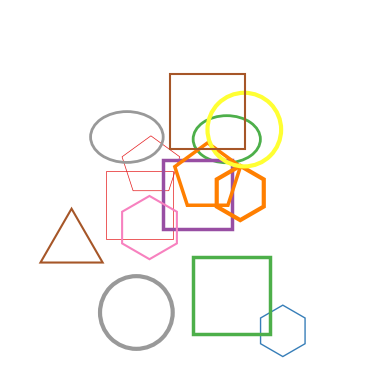[{"shape": "square", "thickness": 0.5, "radius": 0.44, "center": [0.362, 0.467]}, {"shape": "pentagon", "thickness": 0.5, "radius": 0.39, "center": [0.392, 0.568]}, {"shape": "hexagon", "thickness": 1, "radius": 0.33, "center": [0.735, 0.141]}, {"shape": "oval", "thickness": 2, "radius": 0.44, "center": [0.589, 0.638]}, {"shape": "square", "thickness": 2.5, "radius": 0.5, "center": [0.601, 0.232]}, {"shape": "square", "thickness": 2.5, "radius": 0.45, "center": [0.514, 0.494]}, {"shape": "pentagon", "thickness": 2.5, "radius": 0.45, "center": [0.539, 0.539]}, {"shape": "hexagon", "thickness": 3, "radius": 0.35, "center": [0.624, 0.499]}, {"shape": "circle", "thickness": 3, "radius": 0.48, "center": [0.635, 0.663]}, {"shape": "square", "thickness": 1.5, "radius": 0.49, "center": [0.538, 0.711]}, {"shape": "triangle", "thickness": 1.5, "radius": 0.47, "center": [0.186, 0.365]}, {"shape": "hexagon", "thickness": 1.5, "radius": 0.41, "center": [0.388, 0.409]}, {"shape": "oval", "thickness": 2, "radius": 0.47, "center": [0.33, 0.644]}, {"shape": "circle", "thickness": 3, "radius": 0.47, "center": [0.354, 0.188]}]